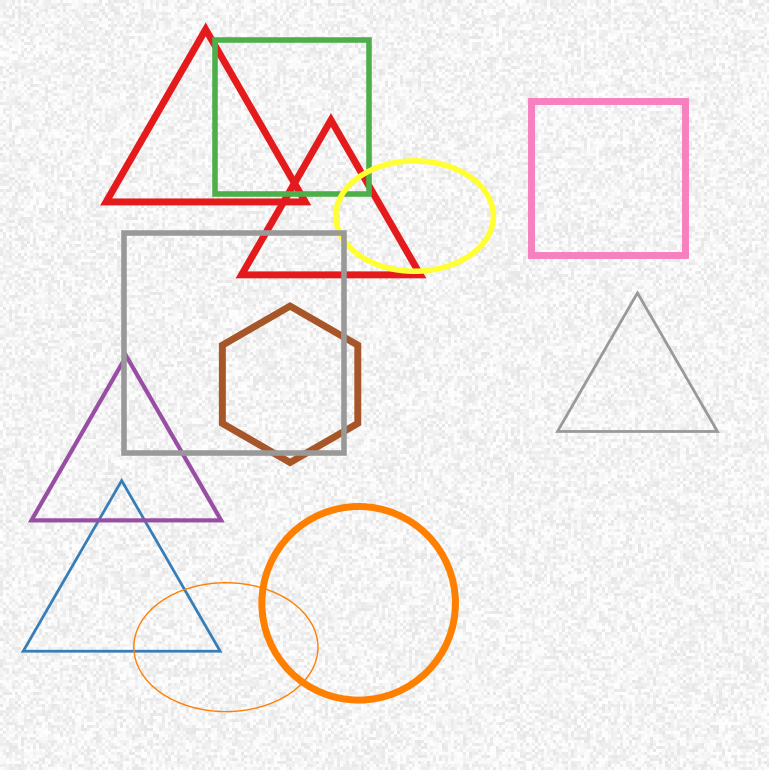[{"shape": "triangle", "thickness": 2.5, "radius": 0.75, "center": [0.267, 0.812]}, {"shape": "triangle", "thickness": 2.5, "radius": 0.67, "center": [0.43, 0.71]}, {"shape": "triangle", "thickness": 1, "radius": 0.74, "center": [0.158, 0.228]}, {"shape": "square", "thickness": 2, "radius": 0.5, "center": [0.379, 0.848]}, {"shape": "triangle", "thickness": 1.5, "radius": 0.71, "center": [0.164, 0.395]}, {"shape": "circle", "thickness": 2.5, "radius": 0.63, "center": [0.466, 0.217]}, {"shape": "oval", "thickness": 0.5, "radius": 0.6, "center": [0.293, 0.16]}, {"shape": "oval", "thickness": 2, "radius": 0.51, "center": [0.538, 0.719]}, {"shape": "hexagon", "thickness": 2.5, "radius": 0.51, "center": [0.377, 0.501]}, {"shape": "square", "thickness": 2.5, "radius": 0.5, "center": [0.789, 0.768]}, {"shape": "square", "thickness": 2, "radius": 0.71, "center": [0.304, 0.554]}, {"shape": "triangle", "thickness": 1, "radius": 0.6, "center": [0.828, 0.5]}]